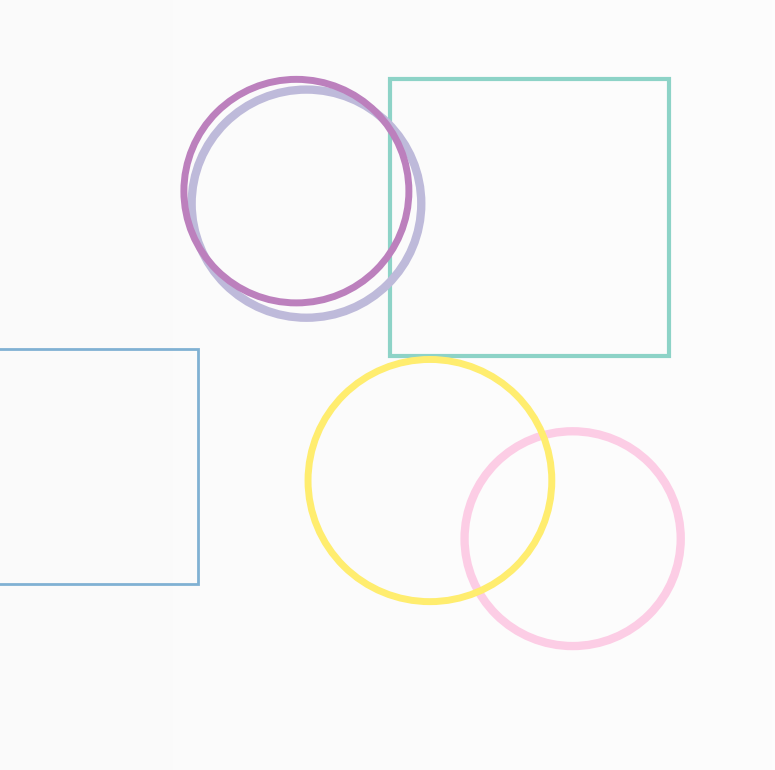[{"shape": "square", "thickness": 1.5, "radius": 0.9, "center": [0.683, 0.718]}, {"shape": "circle", "thickness": 3, "radius": 0.74, "center": [0.395, 0.736]}, {"shape": "square", "thickness": 1, "radius": 0.76, "center": [0.103, 0.395]}, {"shape": "circle", "thickness": 3, "radius": 0.7, "center": [0.739, 0.3]}, {"shape": "circle", "thickness": 2.5, "radius": 0.73, "center": [0.382, 0.752]}, {"shape": "circle", "thickness": 2.5, "radius": 0.79, "center": [0.555, 0.376]}]